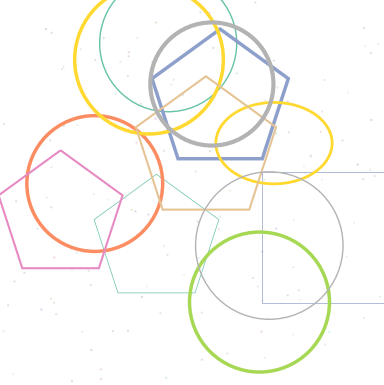[{"shape": "circle", "thickness": 1, "radius": 0.89, "center": [0.437, 0.888]}, {"shape": "pentagon", "thickness": 0.5, "radius": 0.85, "center": [0.406, 0.377]}, {"shape": "circle", "thickness": 2.5, "radius": 0.88, "center": [0.246, 0.523]}, {"shape": "square", "thickness": 0.5, "radius": 0.85, "center": [0.849, 0.382]}, {"shape": "pentagon", "thickness": 2.5, "radius": 0.93, "center": [0.572, 0.738]}, {"shape": "pentagon", "thickness": 1.5, "radius": 0.85, "center": [0.157, 0.44]}, {"shape": "circle", "thickness": 2.5, "radius": 0.91, "center": [0.674, 0.215]}, {"shape": "oval", "thickness": 2, "radius": 0.76, "center": [0.712, 0.628]}, {"shape": "circle", "thickness": 2.5, "radius": 0.97, "center": [0.387, 0.845]}, {"shape": "pentagon", "thickness": 1.5, "radius": 0.96, "center": [0.535, 0.61]}, {"shape": "circle", "thickness": 1, "radius": 0.96, "center": [0.699, 0.362]}, {"shape": "circle", "thickness": 3, "radius": 0.8, "center": [0.55, 0.782]}]